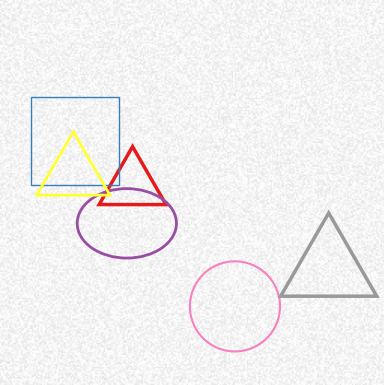[{"shape": "triangle", "thickness": 2.5, "radius": 0.5, "center": [0.344, 0.519]}, {"shape": "square", "thickness": 1, "radius": 0.57, "center": [0.195, 0.634]}, {"shape": "oval", "thickness": 2, "radius": 0.64, "center": [0.329, 0.42]}, {"shape": "triangle", "thickness": 2, "radius": 0.55, "center": [0.19, 0.548]}, {"shape": "circle", "thickness": 1.5, "radius": 0.59, "center": [0.61, 0.204]}, {"shape": "triangle", "thickness": 2.5, "radius": 0.72, "center": [0.854, 0.303]}]